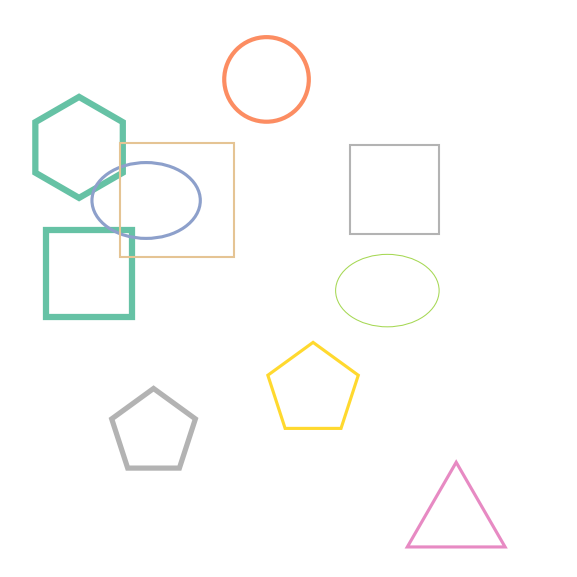[{"shape": "hexagon", "thickness": 3, "radius": 0.44, "center": [0.137, 0.744]}, {"shape": "square", "thickness": 3, "radius": 0.38, "center": [0.154, 0.525]}, {"shape": "circle", "thickness": 2, "radius": 0.37, "center": [0.462, 0.862]}, {"shape": "oval", "thickness": 1.5, "radius": 0.47, "center": [0.253, 0.652]}, {"shape": "triangle", "thickness": 1.5, "radius": 0.49, "center": [0.79, 0.101]}, {"shape": "oval", "thickness": 0.5, "radius": 0.45, "center": [0.671, 0.496]}, {"shape": "pentagon", "thickness": 1.5, "radius": 0.41, "center": [0.542, 0.324]}, {"shape": "square", "thickness": 1, "radius": 0.49, "center": [0.306, 0.652]}, {"shape": "pentagon", "thickness": 2.5, "radius": 0.38, "center": [0.266, 0.25]}, {"shape": "square", "thickness": 1, "radius": 0.39, "center": [0.683, 0.671]}]